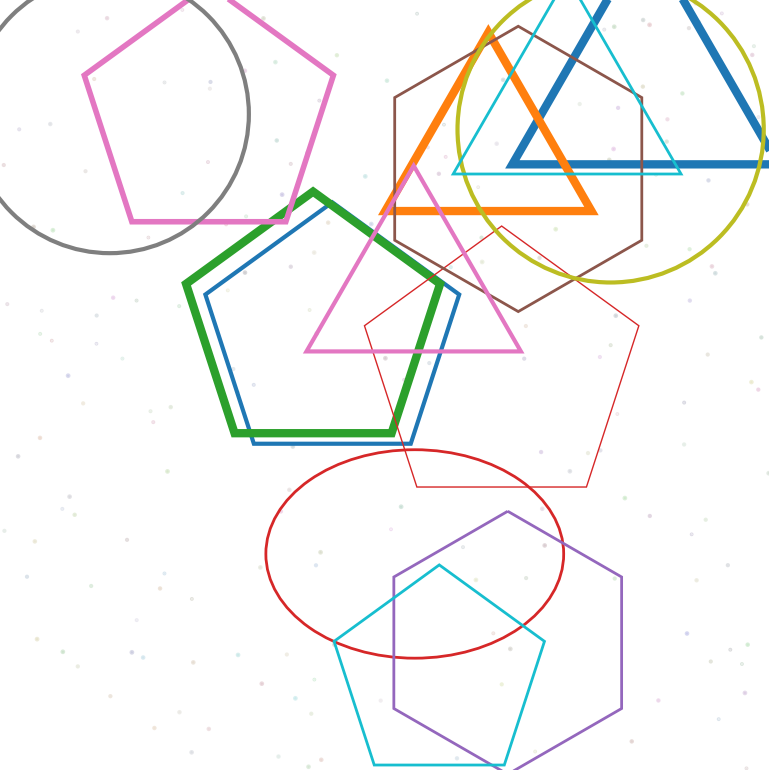[{"shape": "pentagon", "thickness": 1.5, "radius": 0.87, "center": [0.432, 0.564]}, {"shape": "triangle", "thickness": 3, "radius": 1.0, "center": [0.838, 0.886]}, {"shape": "triangle", "thickness": 3, "radius": 0.77, "center": [0.634, 0.803]}, {"shape": "pentagon", "thickness": 3, "radius": 0.87, "center": [0.407, 0.578]}, {"shape": "oval", "thickness": 1, "radius": 0.97, "center": [0.539, 0.281]}, {"shape": "pentagon", "thickness": 0.5, "radius": 0.94, "center": [0.651, 0.519]}, {"shape": "hexagon", "thickness": 1, "radius": 0.85, "center": [0.659, 0.165]}, {"shape": "hexagon", "thickness": 1, "radius": 0.93, "center": [0.673, 0.781]}, {"shape": "triangle", "thickness": 1.5, "radius": 0.8, "center": [0.537, 0.624]}, {"shape": "pentagon", "thickness": 2, "radius": 0.85, "center": [0.271, 0.85]}, {"shape": "circle", "thickness": 1.5, "radius": 0.9, "center": [0.143, 0.852]}, {"shape": "circle", "thickness": 1.5, "radius": 0.99, "center": [0.793, 0.832]}, {"shape": "pentagon", "thickness": 1, "radius": 0.72, "center": [0.57, 0.123]}, {"shape": "triangle", "thickness": 1, "radius": 0.85, "center": [0.737, 0.859]}]